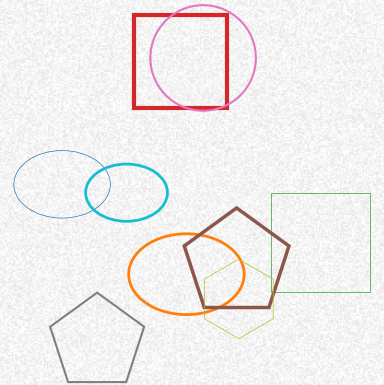[{"shape": "oval", "thickness": 0.5, "radius": 0.63, "center": [0.161, 0.521]}, {"shape": "oval", "thickness": 2, "radius": 0.75, "center": [0.484, 0.288]}, {"shape": "square", "thickness": 0.5, "radius": 0.64, "center": [0.832, 0.37]}, {"shape": "square", "thickness": 3, "radius": 0.61, "center": [0.469, 0.841]}, {"shape": "pentagon", "thickness": 2.5, "radius": 0.71, "center": [0.615, 0.317]}, {"shape": "circle", "thickness": 1.5, "radius": 0.69, "center": [0.528, 0.849]}, {"shape": "pentagon", "thickness": 1.5, "radius": 0.64, "center": [0.252, 0.112]}, {"shape": "hexagon", "thickness": 0.5, "radius": 0.52, "center": [0.62, 0.224]}, {"shape": "oval", "thickness": 2, "radius": 0.53, "center": [0.329, 0.5]}]